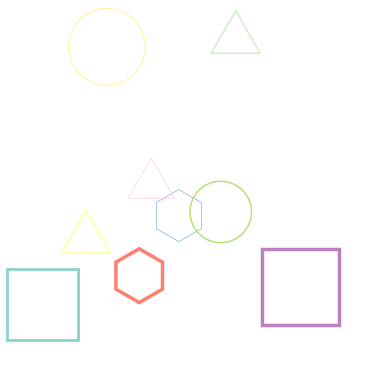[{"shape": "square", "thickness": 2, "radius": 0.46, "center": [0.111, 0.21]}, {"shape": "triangle", "thickness": 1.5, "radius": 0.37, "center": [0.224, 0.38]}, {"shape": "hexagon", "thickness": 2.5, "radius": 0.35, "center": [0.362, 0.284]}, {"shape": "hexagon", "thickness": 0.5, "radius": 0.34, "center": [0.464, 0.44]}, {"shape": "circle", "thickness": 1, "radius": 0.4, "center": [0.573, 0.449]}, {"shape": "triangle", "thickness": 0.5, "radius": 0.35, "center": [0.393, 0.52]}, {"shape": "square", "thickness": 2.5, "radius": 0.5, "center": [0.78, 0.254]}, {"shape": "triangle", "thickness": 1, "radius": 0.37, "center": [0.612, 0.898]}, {"shape": "circle", "thickness": 0.5, "radius": 0.5, "center": [0.277, 0.878]}]